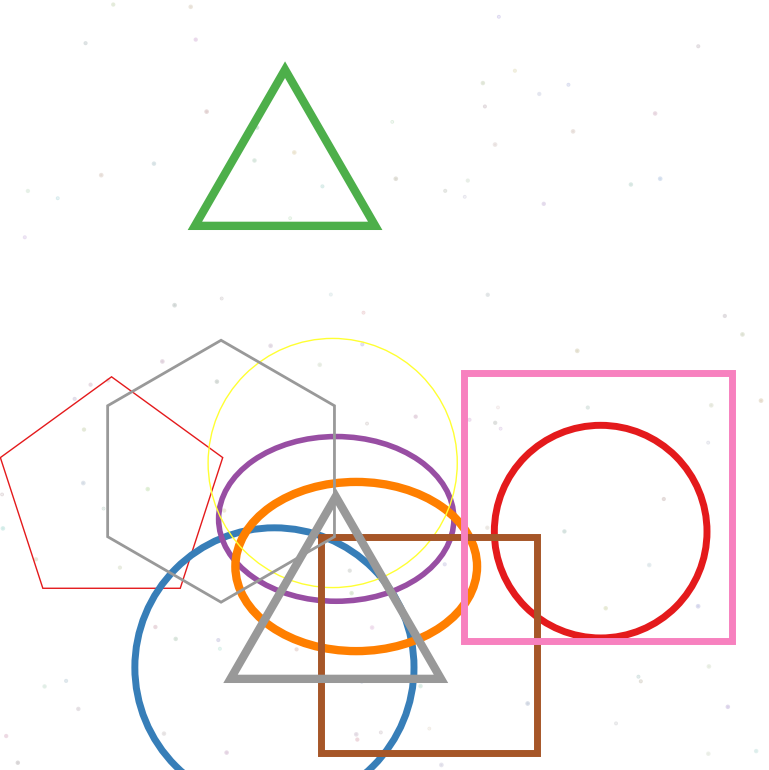[{"shape": "pentagon", "thickness": 0.5, "radius": 0.76, "center": [0.145, 0.359]}, {"shape": "circle", "thickness": 2.5, "radius": 0.69, "center": [0.78, 0.31]}, {"shape": "circle", "thickness": 2.5, "radius": 0.91, "center": [0.356, 0.133]}, {"shape": "triangle", "thickness": 3, "radius": 0.68, "center": [0.37, 0.774]}, {"shape": "oval", "thickness": 2, "radius": 0.76, "center": [0.437, 0.326]}, {"shape": "oval", "thickness": 3, "radius": 0.78, "center": [0.463, 0.264]}, {"shape": "circle", "thickness": 0.5, "radius": 0.81, "center": [0.432, 0.399]}, {"shape": "square", "thickness": 2.5, "radius": 0.7, "center": [0.557, 0.162]}, {"shape": "square", "thickness": 2.5, "radius": 0.87, "center": [0.776, 0.341]}, {"shape": "hexagon", "thickness": 1, "radius": 0.85, "center": [0.287, 0.388]}, {"shape": "triangle", "thickness": 3, "radius": 0.79, "center": [0.436, 0.197]}]